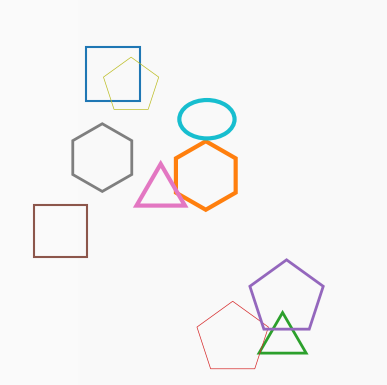[{"shape": "square", "thickness": 1.5, "radius": 0.35, "center": [0.292, 0.807]}, {"shape": "hexagon", "thickness": 3, "radius": 0.45, "center": [0.531, 0.544]}, {"shape": "triangle", "thickness": 2, "radius": 0.35, "center": [0.729, 0.118]}, {"shape": "pentagon", "thickness": 0.5, "radius": 0.48, "center": [0.6, 0.121]}, {"shape": "pentagon", "thickness": 2, "radius": 0.5, "center": [0.74, 0.226]}, {"shape": "square", "thickness": 1.5, "radius": 0.34, "center": [0.157, 0.4]}, {"shape": "triangle", "thickness": 3, "radius": 0.36, "center": [0.415, 0.502]}, {"shape": "hexagon", "thickness": 2, "radius": 0.44, "center": [0.264, 0.591]}, {"shape": "pentagon", "thickness": 0.5, "radius": 0.37, "center": [0.338, 0.777]}, {"shape": "oval", "thickness": 3, "radius": 0.36, "center": [0.534, 0.69]}]